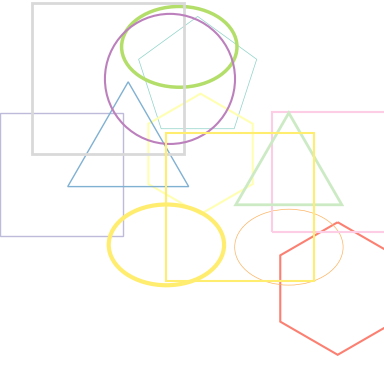[{"shape": "pentagon", "thickness": 0.5, "radius": 0.81, "center": [0.513, 0.796]}, {"shape": "hexagon", "thickness": 1.5, "radius": 0.78, "center": [0.521, 0.6]}, {"shape": "square", "thickness": 1, "radius": 0.8, "center": [0.161, 0.546]}, {"shape": "hexagon", "thickness": 1.5, "radius": 0.86, "center": [0.877, 0.251]}, {"shape": "triangle", "thickness": 1, "radius": 0.91, "center": [0.333, 0.606]}, {"shape": "oval", "thickness": 0.5, "radius": 0.7, "center": [0.75, 0.358]}, {"shape": "oval", "thickness": 2.5, "radius": 0.75, "center": [0.466, 0.878]}, {"shape": "square", "thickness": 1.5, "radius": 0.78, "center": [0.861, 0.553]}, {"shape": "square", "thickness": 2, "radius": 0.98, "center": [0.281, 0.795]}, {"shape": "circle", "thickness": 1.5, "radius": 0.84, "center": [0.441, 0.795]}, {"shape": "triangle", "thickness": 2, "radius": 0.8, "center": [0.75, 0.548]}, {"shape": "square", "thickness": 1.5, "radius": 0.96, "center": [0.624, 0.461]}, {"shape": "oval", "thickness": 3, "radius": 0.75, "center": [0.432, 0.364]}]